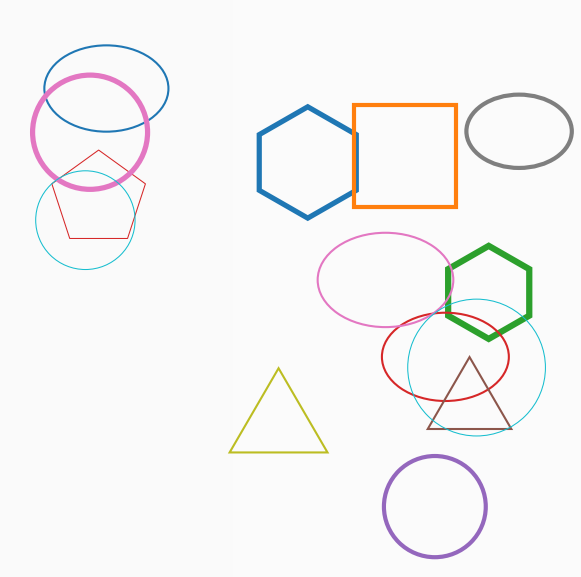[{"shape": "hexagon", "thickness": 2.5, "radius": 0.48, "center": [0.529, 0.718]}, {"shape": "oval", "thickness": 1, "radius": 0.53, "center": [0.183, 0.846]}, {"shape": "square", "thickness": 2, "radius": 0.44, "center": [0.697, 0.729]}, {"shape": "hexagon", "thickness": 3, "radius": 0.4, "center": [0.841, 0.493]}, {"shape": "oval", "thickness": 1, "radius": 0.55, "center": [0.766, 0.381]}, {"shape": "pentagon", "thickness": 0.5, "radius": 0.42, "center": [0.17, 0.655]}, {"shape": "circle", "thickness": 2, "radius": 0.44, "center": [0.748, 0.122]}, {"shape": "triangle", "thickness": 1, "radius": 0.42, "center": [0.808, 0.298]}, {"shape": "oval", "thickness": 1, "radius": 0.58, "center": [0.663, 0.514]}, {"shape": "circle", "thickness": 2.5, "radius": 0.49, "center": [0.155, 0.77]}, {"shape": "oval", "thickness": 2, "radius": 0.45, "center": [0.893, 0.772]}, {"shape": "triangle", "thickness": 1, "radius": 0.49, "center": [0.479, 0.264]}, {"shape": "circle", "thickness": 0.5, "radius": 0.43, "center": [0.147, 0.618]}, {"shape": "circle", "thickness": 0.5, "radius": 0.59, "center": [0.82, 0.363]}]